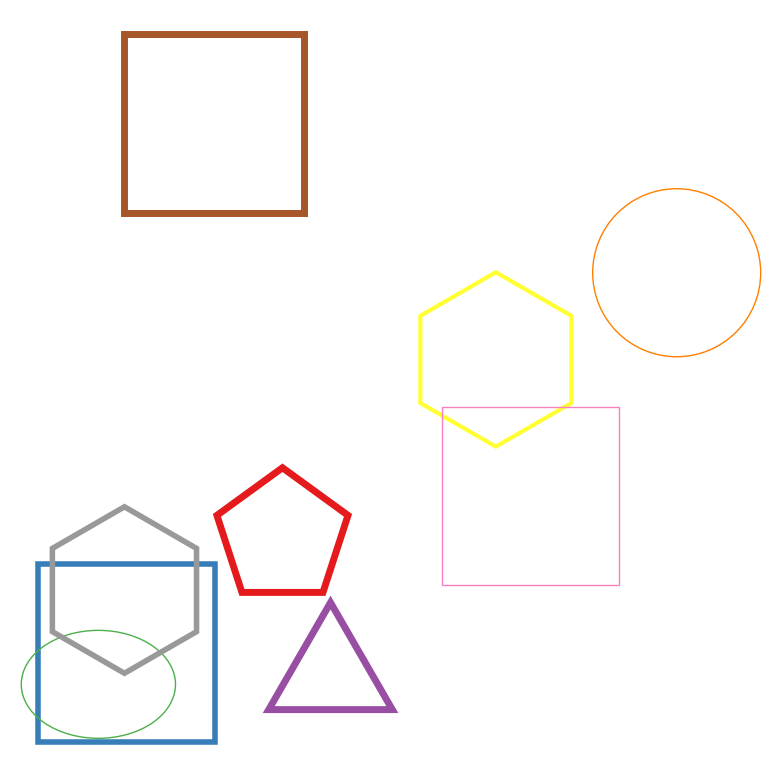[{"shape": "pentagon", "thickness": 2.5, "radius": 0.45, "center": [0.367, 0.303]}, {"shape": "square", "thickness": 2, "radius": 0.58, "center": [0.164, 0.152]}, {"shape": "oval", "thickness": 0.5, "radius": 0.5, "center": [0.128, 0.111]}, {"shape": "triangle", "thickness": 2.5, "radius": 0.46, "center": [0.429, 0.125]}, {"shape": "circle", "thickness": 0.5, "radius": 0.55, "center": [0.879, 0.646]}, {"shape": "hexagon", "thickness": 1.5, "radius": 0.57, "center": [0.644, 0.533]}, {"shape": "square", "thickness": 2.5, "radius": 0.58, "center": [0.278, 0.84]}, {"shape": "square", "thickness": 0.5, "radius": 0.58, "center": [0.689, 0.356]}, {"shape": "hexagon", "thickness": 2, "radius": 0.54, "center": [0.162, 0.234]}]